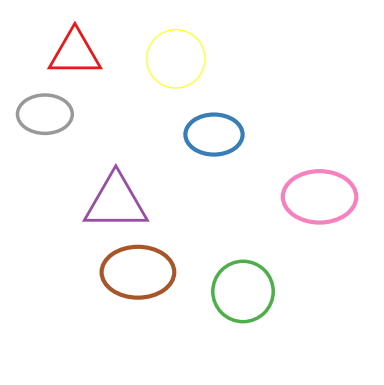[{"shape": "triangle", "thickness": 2, "radius": 0.39, "center": [0.195, 0.862]}, {"shape": "oval", "thickness": 3, "radius": 0.37, "center": [0.556, 0.651]}, {"shape": "circle", "thickness": 2.5, "radius": 0.39, "center": [0.631, 0.243]}, {"shape": "triangle", "thickness": 2, "radius": 0.47, "center": [0.301, 0.475]}, {"shape": "circle", "thickness": 1, "radius": 0.38, "center": [0.457, 0.847]}, {"shape": "oval", "thickness": 3, "radius": 0.47, "center": [0.358, 0.293]}, {"shape": "oval", "thickness": 3, "radius": 0.48, "center": [0.83, 0.489]}, {"shape": "oval", "thickness": 2.5, "radius": 0.36, "center": [0.117, 0.703]}]